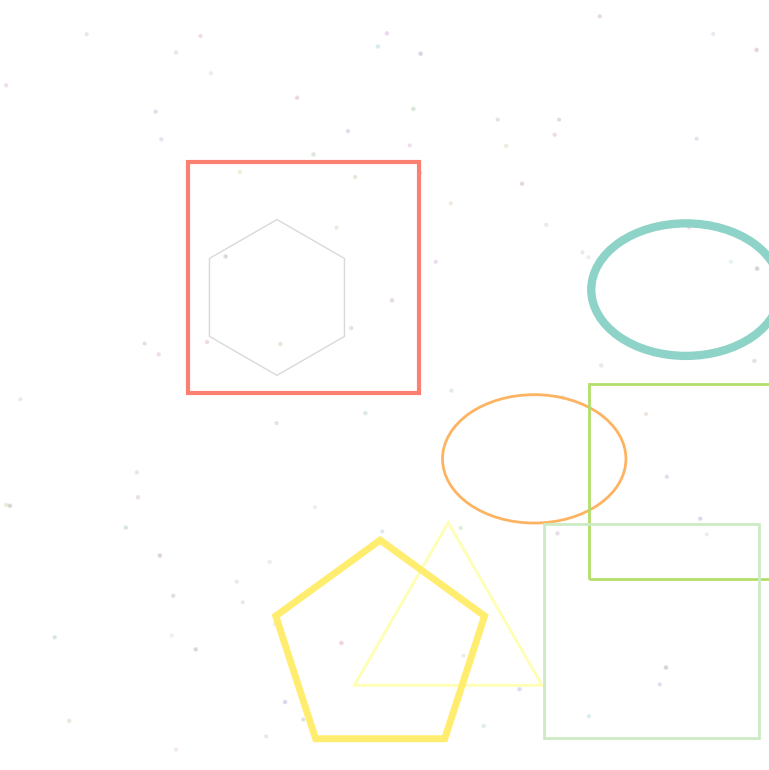[{"shape": "oval", "thickness": 3, "radius": 0.61, "center": [0.891, 0.624]}, {"shape": "triangle", "thickness": 1, "radius": 0.7, "center": [0.582, 0.18]}, {"shape": "square", "thickness": 1.5, "radius": 0.75, "center": [0.395, 0.64]}, {"shape": "oval", "thickness": 1, "radius": 0.6, "center": [0.694, 0.404]}, {"shape": "square", "thickness": 1, "radius": 0.63, "center": [0.892, 0.374]}, {"shape": "hexagon", "thickness": 0.5, "radius": 0.51, "center": [0.36, 0.614]}, {"shape": "square", "thickness": 1, "radius": 0.7, "center": [0.846, 0.181]}, {"shape": "pentagon", "thickness": 2.5, "radius": 0.71, "center": [0.494, 0.156]}]